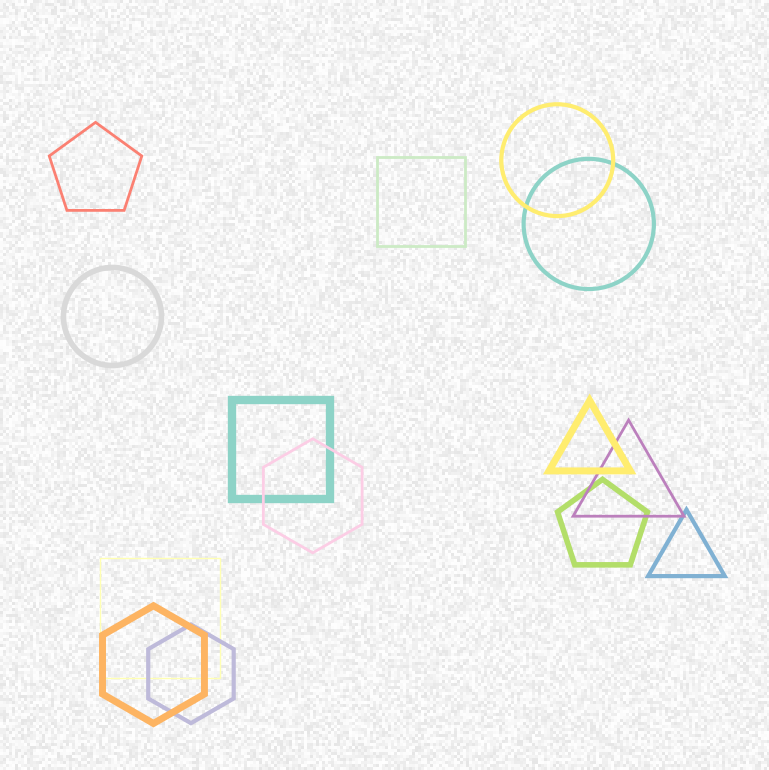[{"shape": "square", "thickness": 3, "radius": 0.32, "center": [0.365, 0.416]}, {"shape": "circle", "thickness": 1.5, "radius": 0.42, "center": [0.765, 0.709]}, {"shape": "square", "thickness": 0.5, "radius": 0.39, "center": [0.207, 0.198]}, {"shape": "hexagon", "thickness": 1.5, "radius": 0.32, "center": [0.248, 0.125]}, {"shape": "pentagon", "thickness": 1, "radius": 0.32, "center": [0.124, 0.778]}, {"shape": "triangle", "thickness": 1.5, "radius": 0.29, "center": [0.891, 0.281]}, {"shape": "hexagon", "thickness": 2.5, "radius": 0.38, "center": [0.199, 0.137]}, {"shape": "pentagon", "thickness": 2, "radius": 0.31, "center": [0.782, 0.316]}, {"shape": "hexagon", "thickness": 1, "radius": 0.37, "center": [0.406, 0.356]}, {"shape": "circle", "thickness": 2, "radius": 0.32, "center": [0.146, 0.589]}, {"shape": "triangle", "thickness": 1, "radius": 0.42, "center": [0.816, 0.371]}, {"shape": "square", "thickness": 1, "radius": 0.29, "center": [0.546, 0.738]}, {"shape": "circle", "thickness": 1.5, "radius": 0.36, "center": [0.724, 0.792]}, {"shape": "triangle", "thickness": 2.5, "radius": 0.3, "center": [0.766, 0.419]}]